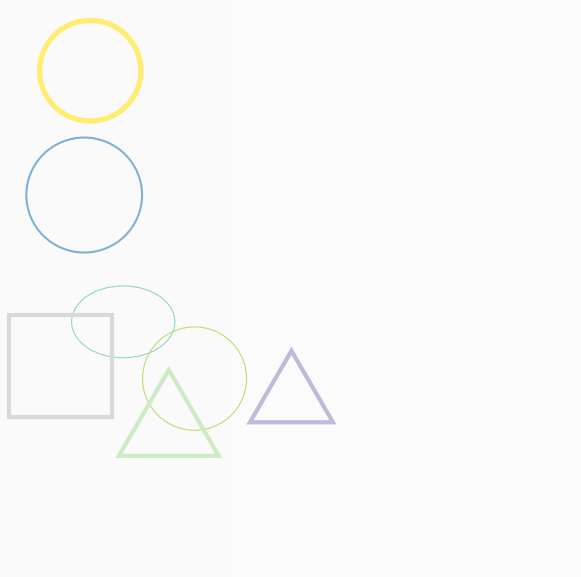[{"shape": "oval", "thickness": 0.5, "radius": 0.44, "center": [0.212, 0.442]}, {"shape": "triangle", "thickness": 2, "radius": 0.41, "center": [0.501, 0.309]}, {"shape": "circle", "thickness": 1, "radius": 0.5, "center": [0.145, 0.661]}, {"shape": "circle", "thickness": 0.5, "radius": 0.45, "center": [0.335, 0.344]}, {"shape": "square", "thickness": 2, "radius": 0.44, "center": [0.104, 0.365]}, {"shape": "triangle", "thickness": 2, "radius": 0.5, "center": [0.29, 0.259]}, {"shape": "circle", "thickness": 2.5, "radius": 0.44, "center": [0.155, 0.877]}]